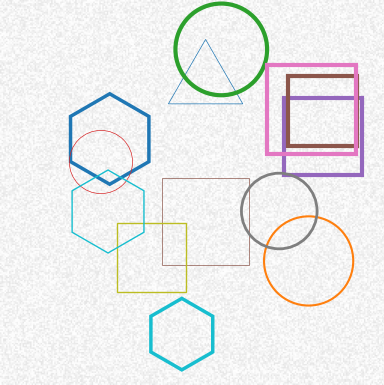[{"shape": "triangle", "thickness": 0.5, "radius": 0.56, "center": [0.534, 0.786]}, {"shape": "hexagon", "thickness": 2.5, "radius": 0.59, "center": [0.285, 0.639]}, {"shape": "circle", "thickness": 1.5, "radius": 0.58, "center": [0.802, 0.322]}, {"shape": "circle", "thickness": 3, "radius": 0.6, "center": [0.575, 0.872]}, {"shape": "circle", "thickness": 0.5, "radius": 0.41, "center": [0.262, 0.579]}, {"shape": "square", "thickness": 3, "radius": 0.5, "center": [0.839, 0.645]}, {"shape": "square", "thickness": 3, "radius": 0.45, "center": [0.837, 0.712]}, {"shape": "square", "thickness": 0.5, "radius": 0.56, "center": [0.534, 0.425]}, {"shape": "square", "thickness": 3, "radius": 0.58, "center": [0.81, 0.716]}, {"shape": "circle", "thickness": 2, "radius": 0.49, "center": [0.725, 0.452]}, {"shape": "square", "thickness": 1, "radius": 0.45, "center": [0.395, 0.33]}, {"shape": "hexagon", "thickness": 1, "radius": 0.54, "center": [0.281, 0.451]}, {"shape": "hexagon", "thickness": 2.5, "radius": 0.46, "center": [0.472, 0.132]}]